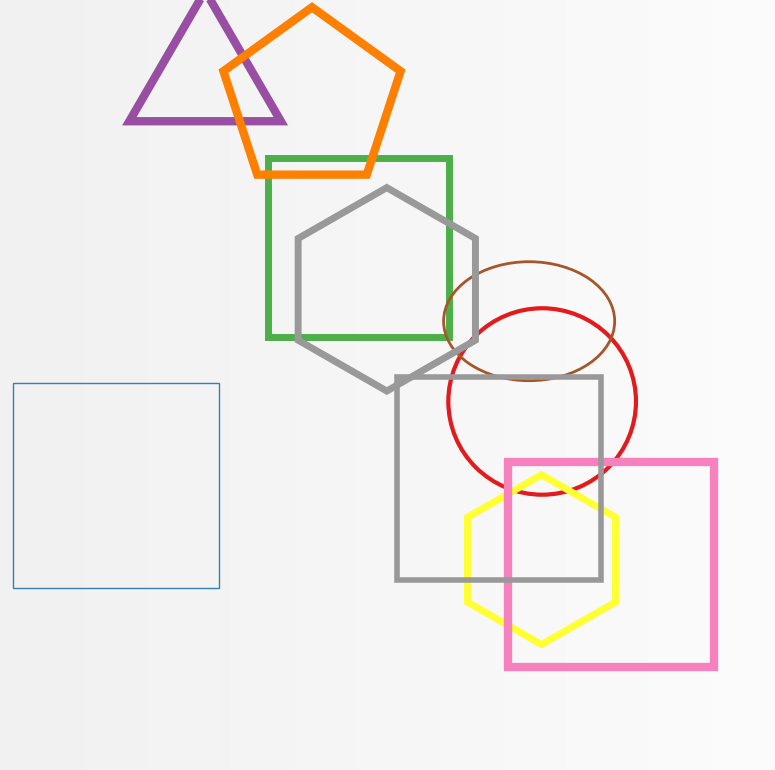[{"shape": "circle", "thickness": 1.5, "radius": 0.61, "center": [0.7, 0.479]}, {"shape": "square", "thickness": 0.5, "radius": 0.67, "center": [0.15, 0.369]}, {"shape": "square", "thickness": 2.5, "radius": 0.58, "center": [0.463, 0.679]}, {"shape": "triangle", "thickness": 3, "radius": 0.56, "center": [0.265, 0.899]}, {"shape": "pentagon", "thickness": 3, "radius": 0.6, "center": [0.403, 0.87]}, {"shape": "hexagon", "thickness": 2.5, "radius": 0.55, "center": [0.699, 0.273]}, {"shape": "oval", "thickness": 1, "radius": 0.55, "center": [0.683, 0.583]}, {"shape": "square", "thickness": 3, "radius": 0.67, "center": [0.789, 0.267]}, {"shape": "square", "thickness": 2, "radius": 0.66, "center": [0.643, 0.379]}, {"shape": "hexagon", "thickness": 2.5, "radius": 0.66, "center": [0.499, 0.624]}]